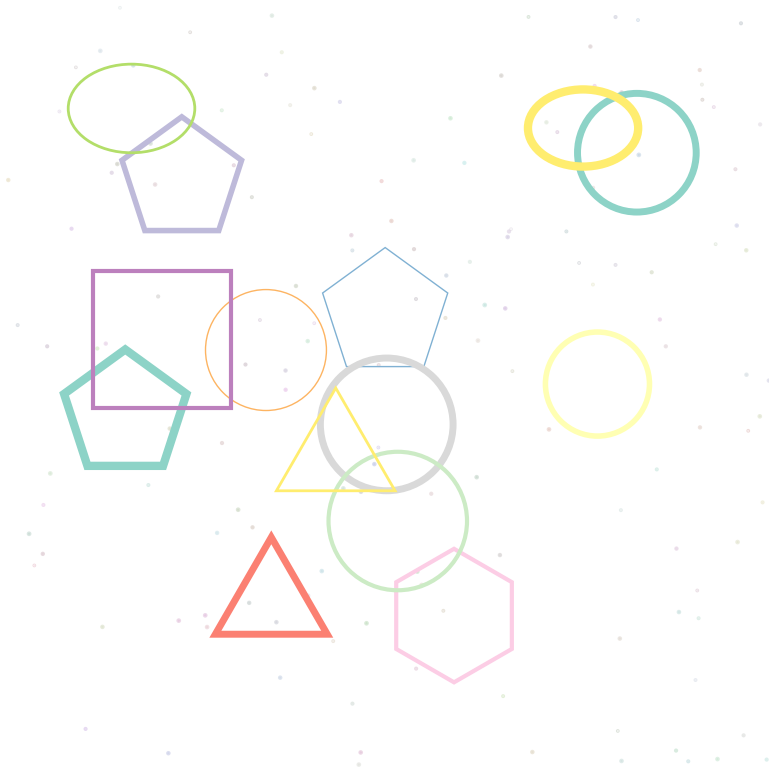[{"shape": "pentagon", "thickness": 3, "radius": 0.42, "center": [0.163, 0.463]}, {"shape": "circle", "thickness": 2.5, "radius": 0.39, "center": [0.827, 0.802]}, {"shape": "circle", "thickness": 2, "radius": 0.34, "center": [0.776, 0.501]}, {"shape": "pentagon", "thickness": 2, "radius": 0.41, "center": [0.236, 0.767]}, {"shape": "triangle", "thickness": 2.5, "radius": 0.42, "center": [0.352, 0.218]}, {"shape": "pentagon", "thickness": 0.5, "radius": 0.43, "center": [0.5, 0.593]}, {"shape": "circle", "thickness": 0.5, "radius": 0.39, "center": [0.345, 0.545]}, {"shape": "oval", "thickness": 1, "radius": 0.41, "center": [0.171, 0.859]}, {"shape": "hexagon", "thickness": 1.5, "radius": 0.43, "center": [0.59, 0.201]}, {"shape": "circle", "thickness": 2.5, "radius": 0.43, "center": [0.502, 0.449]}, {"shape": "square", "thickness": 1.5, "radius": 0.45, "center": [0.21, 0.559]}, {"shape": "circle", "thickness": 1.5, "radius": 0.45, "center": [0.517, 0.323]}, {"shape": "oval", "thickness": 3, "radius": 0.36, "center": [0.757, 0.834]}, {"shape": "triangle", "thickness": 1, "radius": 0.44, "center": [0.436, 0.407]}]